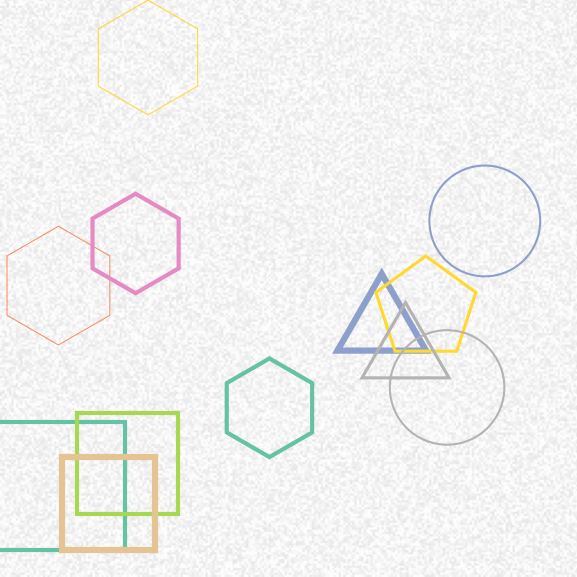[{"shape": "square", "thickness": 2, "radius": 0.56, "center": [0.104, 0.158]}, {"shape": "hexagon", "thickness": 2, "radius": 0.43, "center": [0.467, 0.293]}, {"shape": "hexagon", "thickness": 0.5, "radius": 0.51, "center": [0.101, 0.505]}, {"shape": "circle", "thickness": 1, "radius": 0.48, "center": [0.839, 0.617]}, {"shape": "triangle", "thickness": 3, "radius": 0.44, "center": [0.661, 0.436]}, {"shape": "hexagon", "thickness": 2, "radius": 0.43, "center": [0.235, 0.578]}, {"shape": "square", "thickness": 2, "radius": 0.44, "center": [0.221, 0.197]}, {"shape": "hexagon", "thickness": 0.5, "radius": 0.5, "center": [0.256, 0.9]}, {"shape": "pentagon", "thickness": 1.5, "radius": 0.46, "center": [0.737, 0.465]}, {"shape": "square", "thickness": 3, "radius": 0.4, "center": [0.187, 0.128]}, {"shape": "triangle", "thickness": 1.5, "radius": 0.43, "center": [0.702, 0.388]}, {"shape": "circle", "thickness": 1, "radius": 0.5, "center": [0.774, 0.328]}]